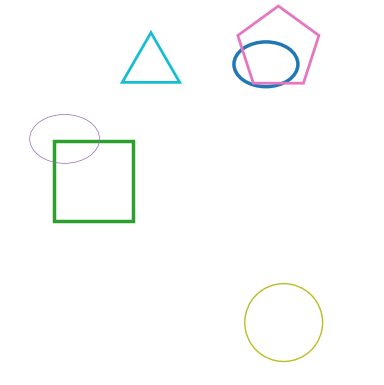[{"shape": "oval", "thickness": 2.5, "radius": 0.42, "center": [0.691, 0.833]}, {"shape": "square", "thickness": 2.5, "radius": 0.52, "center": [0.243, 0.53]}, {"shape": "oval", "thickness": 0.5, "radius": 0.45, "center": [0.168, 0.639]}, {"shape": "pentagon", "thickness": 2, "radius": 0.55, "center": [0.723, 0.874]}, {"shape": "circle", "thickness": 1, "radius": 0.51, "center": [0.737, 0.162]}, {"shape": "triangle", "thickness": 2, "radius": 0.43, "center": [0.392, 0.829]}]